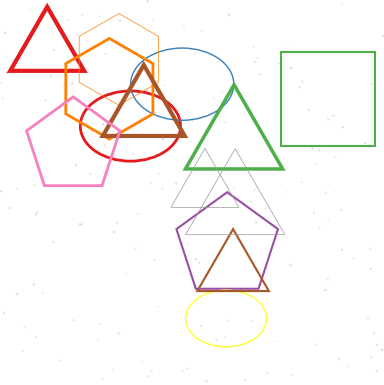[{"shape": "triangle", "thickness": 3, "radius": 0.55, "center": [0.123, 0.871]}, {"shape": "oval", "thickness": 2, "radius": 0.65, "center": [0.339, 0.673]}, {"shape": "oval", "thickness": 1, "radius": 0.67, "center": [0.473, 0.781]}, {"shape": "square", "thickness": 1.5, "radius": 0.61, "center": [0.852, 0.743]}, {"shape": "triangle", "thickness": 2.5, "radius": 0.73, "center": [0.608, 0.634]}, {"shape": "pentagon", "thickness": 1.5, "radius": 0.69, "center": [0.59, 0.362]}, {"shape": "hexagon", "thickness": 0.5, "radius": 0.6, "center": [0.309, 0.846]}, {"shape": "hexagon", "thickness": 2, "radius": 0.65, "center": [0.284, 0.77]}, {"shape": "oval", "thickness": 1, "radius": 0.53, "center": [0.587, 0.173]}, {"shape": "triangle", "thickness": 1.5, "radius": 0.54, "center": [0.605, 0.298]}, {"shape": "triangle", "thickness": 3, "radius": 0.61, "center": [0.373, 0.708]}, {"shape": "pentagon", "thickness": 2, "radius": 0.64, "center": [0.19, 0.621]}, {"shape": "triangle", "thickness": 0.5, "radius": 0.51, "center": [0.532, 0.513]}, {"shape": "triangle", "thickness": 0.5, "radius": 0.74, "center": [0.611, 0.465]}]